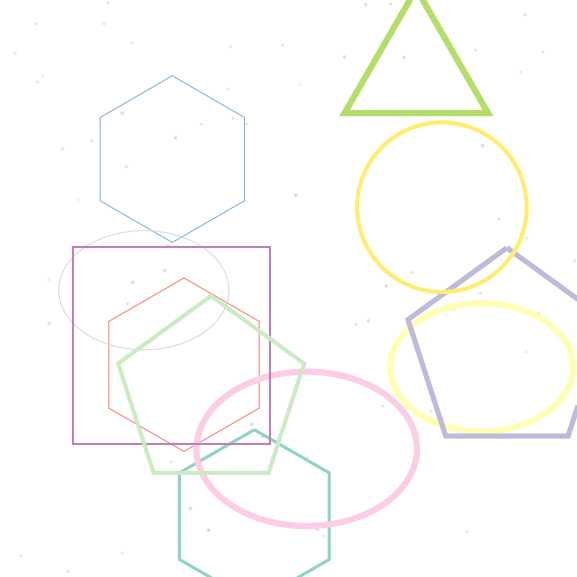[{"shape": "hexagon", "thickness": 1.5, "radius": 0.75, "center": [0.44, 0.105]}, {"shape": "oval", "thickness": 3, "radius": 0.79, "center": [0.834, 0.363]}, {"shape": "pentagon", "thickness": 2.5, "radius": 0.9, "center": [0.878, 0.39]}, {"shape": "hexagon", "thickness": 0.5, "radius": 0.75, "center": [0.319, 0.368]}, {"shape": "hexagon", "thickness": 0.5, "radius": 0.72, "center": [0.298, 0.724]}, {"shape": "triangle", "thickness": 3, "radius": 0.72, "center": [0.721, 0.875]}, {"shape": "oval", "thickness": 3, "radius": 0.95, "center": [0.531, 0.222]}, {"shape": "oval", "thickness": 0.5, "radius": 0.74, "center": [0.249, 0.497]}, {"shape": "square", "thickness": 1, "radius": 0.86, "center": [0.297, 0.401]}, {"shape": "pentagon", "thickness": 2, "radius": 0.85, "center": [0.366, 0.317]}, {"shape": "circle", "thickness": 2, "radius": 0.73, "center": [0.765, 0.64]}]